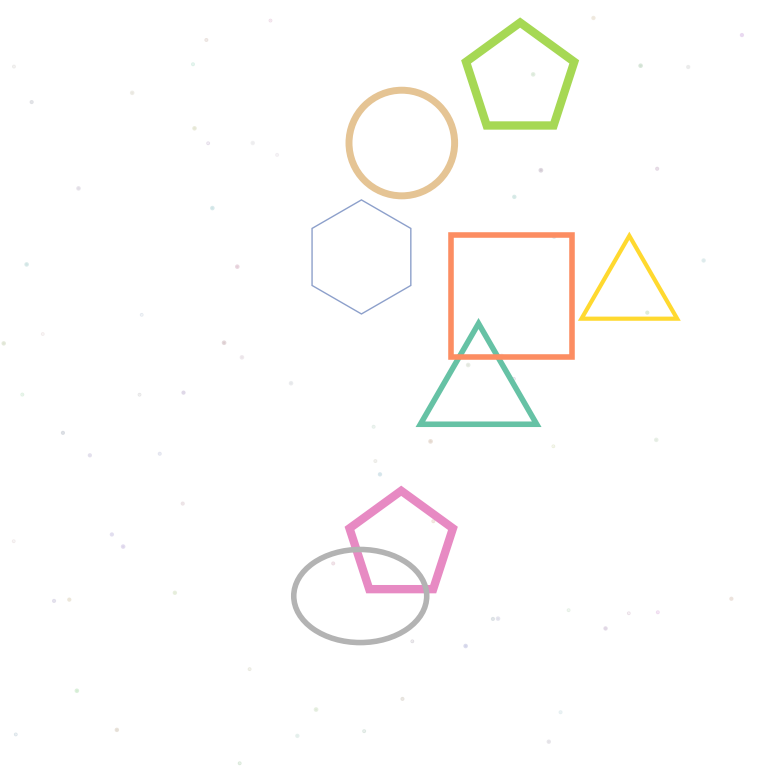[{"shape": "triangle", "thickness": 2, "radius": 0.44, "center": [0.621, 0.493]}, {"shape": "square", "thickness": 2, "radius": 0.39, "center": [0.664, 0.616]}, {"shape": "hexagon", "thickness": 0.5, "radius": 0.37, "center": [0.469, 0.666]}, {"shape": "pentagon", "thickness": 3, "radius": 0.35, "center": [0.521, 0.292]}, {"shape": "pentagon", "thickness": 3, "radius": 0.37, "center": [0.675, 0.897]}, {"shape": "triangle", "thickness": 1.5, "radius": 0.36, "center": [0.817, 0.622]}, {"shape": "circle", "thickness": 2.5, "radius": 0.34, "center": [0.522, 0.814]}, {"shape": "oval", "thickness": 2, "radius": 0.43, "center": [0.468, 0.226]}]